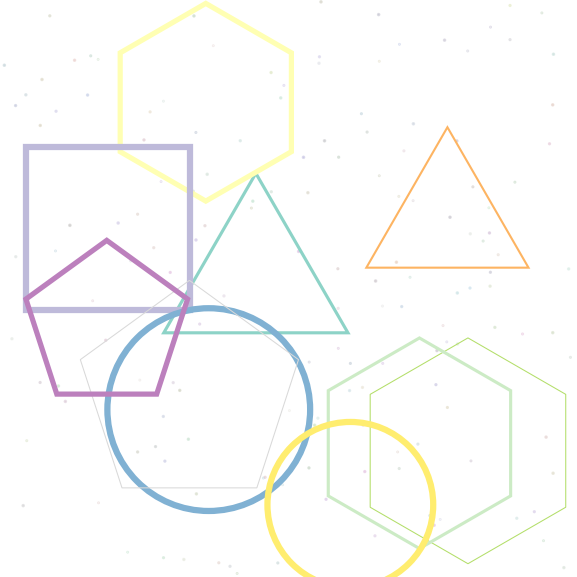[{"shape": "triangle", "thickness": 1.5, "radius": 0.92, "center": [0.443, 0.515]}, {"shape": "hexagon", "thickness": 2.5, "radius": 0.86, "center": [0.356, 0.822]}, {"shape": "square", "thickness": 3, "radius": 0.71, "center": [0.186, 0.603]}, {"shape": "circle", "thickness": 3, "radius": 0.88, "center": [0.361, 0.29]}, {"shape": "triangle", "thickness": 1, "radius": 0.81, "center": [0.775, 0.617]}, {"shape": "hexagon", "thickness": 0.5, "radius": 0.98, "center": [0.81, 0.219]}, {"shape": "pentagon", "thickness": 0.5, "radius": 0.99, "center": [0.328, 0.315]}, {"shape": "pentagon", "thickness": 2.5, "radius": 0.74, "center": [0.185, 0.436]}, {"shape": "hexagon", "thickness": 1.5, "radius": 0.91, "center": [0.726, 0.232]}, {"shape": "circle", "thickness": 3, "radius": 0.72, "center": [0.607, 0.125]}]